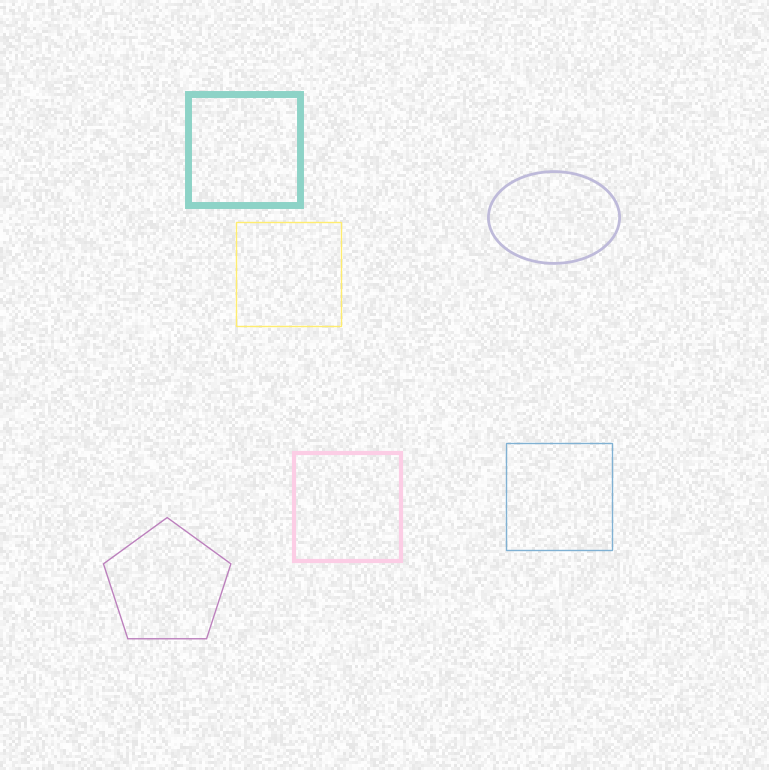[{"shape": "square", "thickness": 2.5, "radius": 0.36, "center": [0.317, 0.806]}, {"shape": "oval", "thickness": 1, "radius": 0.43, "center": [0.72, 0.718]}, {"shape": "square", "thickness": 0.5, "radius": 0.35, "center": [0.726, 0.355]}, {"shape": "square", "thickness": 1.5, "radius": 0.35, "center": [0.451, 0.341]}, {"shape": "pentagon", "thickness": 0.5, "radius": 0.44, "center": [0.217, 0.241]}, {"shape": "square", "thickness": 0.5, "radius": 0.34, "center": [0.375, 0.644]}]